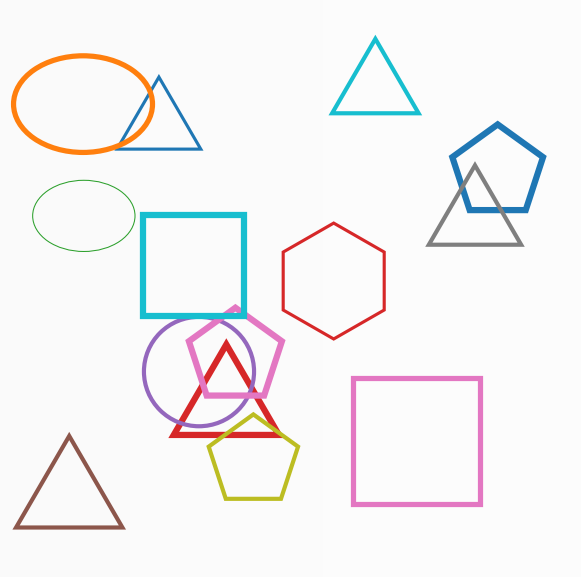[{"shape": "pentagon", "thickness": 3, "radius": 0.41, "center": [0.856, 0.702]}, {"shape": "triangle", "thickness": 1.5, "radius": 0.42, "center": [0.273, 0.783]}, {"shape": "oval", "thickness": 2.5, "radius": 0.6, "center": [0.143, 0.819]}, {"shape": "oval", "thickness": 0.5, "radius": 0.44, "center": [0.144, 0.625]}, {"shape": "triangle", "thickness": 3, "radius": 0.52, "center": [0.389, 0.298]}, {"shape": "hexagon", "thickness": 1.5, "radius": 0.5, "center": [0.574, 0.512]}, {"shape": "circle", "thickness": 2, "radius": 0.47, "center": [0.342, 0.356]}, {"shape": "triangle", "thickness": 2, "radius": 0.53, "center": [0.119, 0.139]}, {"shape": "pentagon", "thickness": 3, "radius": 0.42, "center": [0.405, 0.382]}, {"shape": "square", "thickness": 2.5, "radius": 0.54, "center": [0.717, 0.235]}, {"shape": "triangle", "thickness": 2, "radius": 0.46, "center": [0.817, 0.621]}, {"shape": "pentagon", "thickness": 2, "radius": 0.4, "center": [0.436, 0.201]}, {"shape": "square", "thickness": 3, "radius": 0.44, "center": [0.333, 0.539]}, {"shape": "triangle", "thickness": 2, "radius": 0.43, "center": [0.646, 0.846]}]